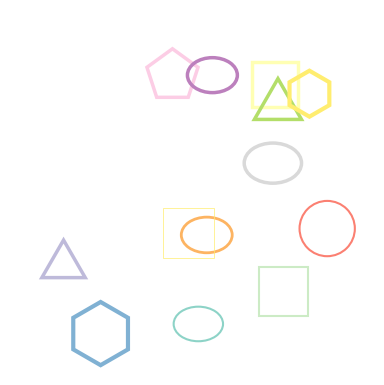[{"shape": "oval", "thickness": 1.5, "radius": 0.32, "center": [0.515, 0.159]}, {"shape": "square", "thickness": 2.5, "radius": 0.3, "center": [0.715, 0.78]}, {"shape": "triangle", "thickness": 2.5, "radius": 0.32, "center": [0.165, 0.311]}, {"shape": "circle", "thickness": 1.5, "radius": 0.36, "center": [0.85, 0.406]}, {"shape": "hexagon", "thickness": 3, "radius": 0.41, "center": [0.261, 0.134]}, {"shape": "oval", "thickness": 2, "radius": 0.33, "center": [0.537, 0.39]}, {"shape": "triangle", "thickness": 2.5, "radius": 0.35, "center": [0.722, 0.725]}, {"shape": "pentagon", "thickness": 2.5, "radius": 0.35, "center": [0.448, 0.804]}, {"shape": "oval", "thickness": 2.5, "radius": 0.37, "center": [0.709, 0.576]}, {"shape": "oval", "thickness": 2.5, "radius": 0.32, "center": [0.552, 0.805]}, {"shape": "square", "thickness": 1.5, "radius": 0.32, "center": [0.736, 0.243]}, {"shape": "hexagon", "thickness": 3, "radius": 0.3, "center": [0.804, 0.757]}, {"shape": "square", "thickness": 0.5, "radius": 0.33, "center": [0.49, 0.395]}]